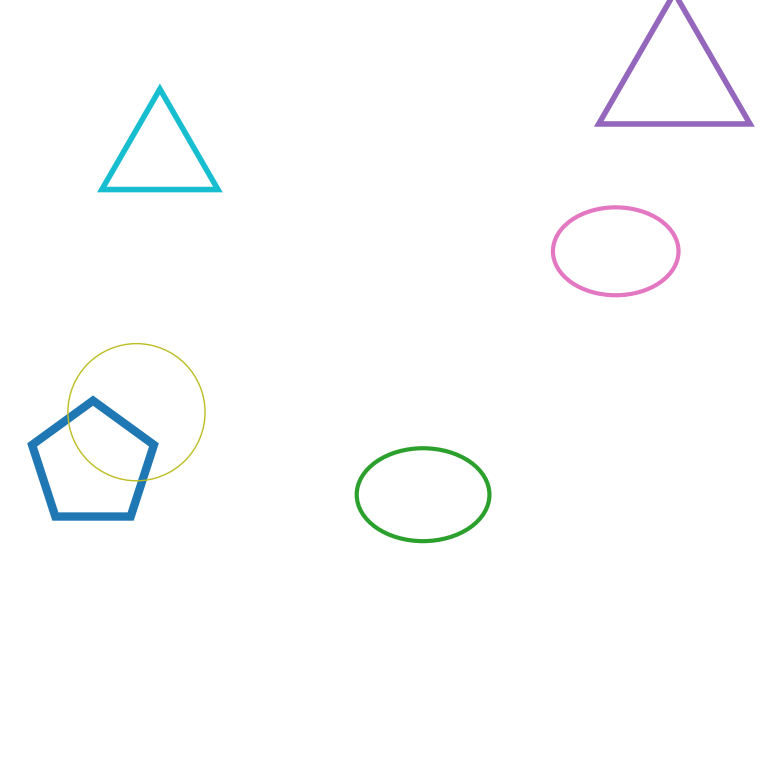[{"shape": "pentagon", "thickness": 3, "radius": 0.42, "center": [0.121, 0.396]}, {"shape": "oval", "thickness": 1.5, "radius": 0.43, "center": [0.549, 0.358]}, {"shape": "triangle", "thickness": 2, "radius": 0.57, "center": [0.876, 0.896]}, {"shape": "oval", "thickness": 1.5, "radius": 0.41, "center": [0.8, 0.674]}, {"shape": "circle", "thickness": 0.5, "radius": 0.45, "center": [0.177, 0.465]}, {"shape": "triangle", "thickness": 2, "radius": 0.44, "center": [0.208, 0.797]}]